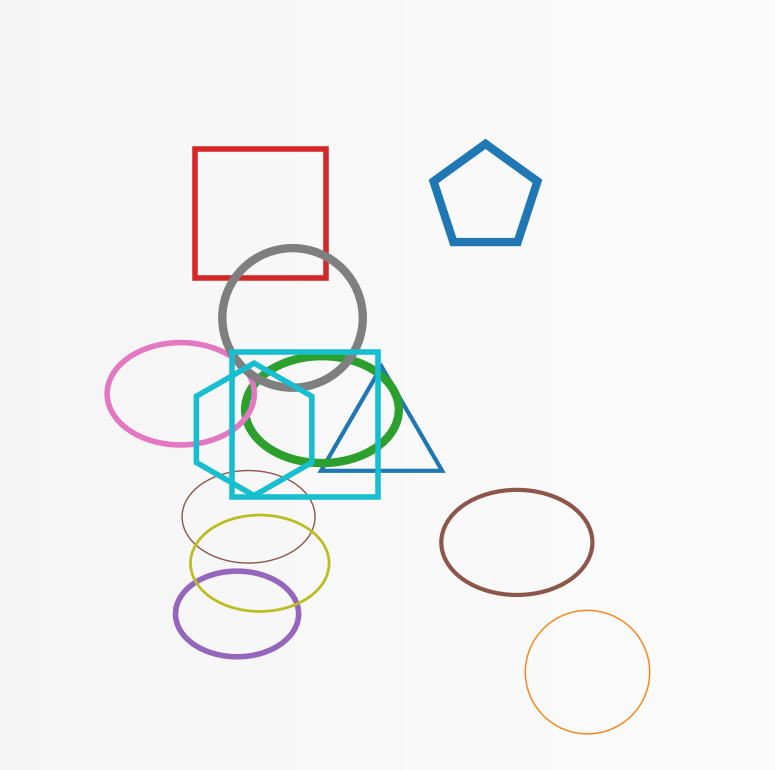[{"shape": "triangle", "thickness": 1.5, "radius": 0.45, "center": [0.492, 0.434]}, {"shape": "pentagon", "thickness": 3, "radius": 0.35, "center": [0.626, 0.743]}, {"shape": "circle", "thickness": 0.5, "radius": 0.4, "center": [0.758, 0.127]}, {"shape": "oval", "thickness": 3, "radius": 0.5, "center": [0.415, 0.468]}, {"shape": "square", "thickness": 2, "radius": 0.42, "center": [0.336, 0.723]}, {"shape": "oval", "thickness": 2, "radius": 0.4, "center": [0.306, 0.203]}, {"shape": "oval", "thickness": 0.5, "radius": 0.43, "center": [0.321, 0.329]}, {"shape": "oval", "thickness": 1.5, "radius": 0.49, "center": [0.667, 0.296]}, {"shape": "oval", "thickness": 2, "radius": 0.47, "center": [0.233, 0.489]}, {"shape": "circle", "thickness": 3, "radius": 0.45, "center": [0.377, 0.587]}, {"shape": "oval", "thickness": 1, "radius": 0.45, "center": [0.335, 0.268]}, {"shape": "hexagon", "thickness": 2, "radius": 0.43, "center": [0.328, 0.442]}, {"shape": "square", "thickness": 2, "radius": 0.47, "center": [0.393, 0.449]}]